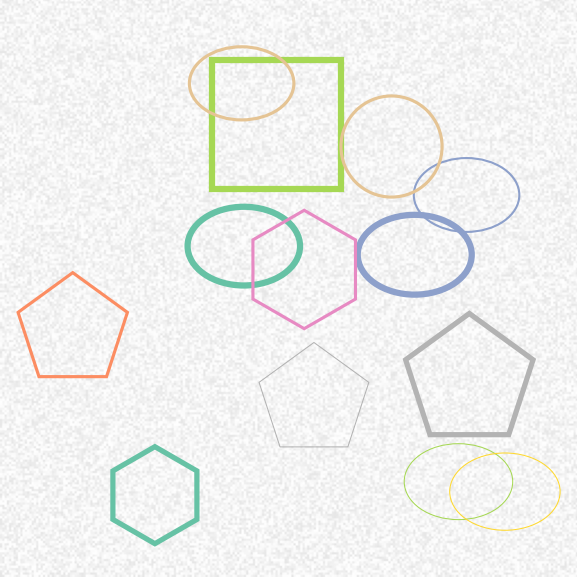[{"shape": "hexagon", "thickness": 2.5, "radius": 0.42, "center": [0.268, 0.142]}, {"shape": "oval", "thickness": 3, "radius": 0.49, "center": [0.422, 0.573]}, {"shape": "pentagon", "thickness": 1.5, "radius": 0.5, "center": [0.126, 0.427]}, {"shape": "oval", "thickness": 3, "radius": 0.49, "center": [0.718, 0.558]}, {"shape": "oval", "thickness": 1, "radius": 0.46, "center": [0.808, 0.662]}, {"shape": "hexagon", "thickness": 1.5, "radius": 0.51, "center": [0.527, 0.533]}, {"shape": "square", "thickness": 3, "radius": 0.56, "center": [0.479, 0.784]}, {"shape": "oval", "thickness": 0.5, "radius": 0.47, "center": [0.794, 0.165]}, {"shape": "oval", "thickness": 0.5, "radius": 0.48, "center": [0.874, 0.148]}, {"shape": "circle", "thickness": 1.5, "radius": 0.44, "center": [0.678, 0.745]}, {"shape": "oval", "thickness": 1.5, "radius": 0.45, "center": [0.418, 0.855]}, {"shape": "pentagon", "thickness": 0.5, "radius": 0.5, "center": [0.544, 0.306]}, {"shape": "pentagon", "thickness": 2.5, "radius": 0.58, "center": [0.813, 0.34]}]